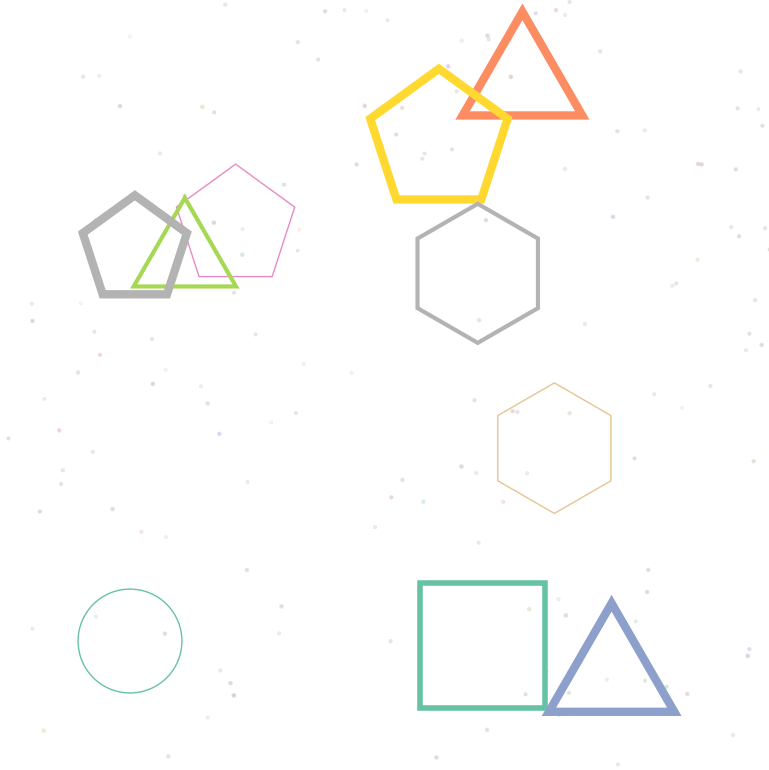[{"shape": "circle", "thickness": 0.5, "radius": 0.34, "center": [0.169, 0.167]}, {"shape": "square", "thickness": 2, "radius": 0.41, "center": [0.626, 0.162]}, {"shape": "triangle", "thickness": 3, "radius": 0.45, "center": [0.678, 0.895]}, {"shape": "triangle", "thickness": 3, "radius": 0.47, "center": [0.794, 0.123]}, {"shape": "pentagon", "thickness": 0.5, "radius": 0.4, "center": [0.306, 0.706]}, {"shape": "triangle", "thickness": 1.5, "radius": 0.38, "center": [0.24, 0.666]}, {"shape": "pentagon", "thickness": 3, "radius": 0.47, "center": [0.57, 0.817]}, {"shape": "hexagon", "thickness": 0.5, "radius": 0.42, "center": [0.72, 0.418]}, {"shape": "hexagon", "thickness": 1.5, "radius": 0.45, "center": [0.62, 0.645]}, {"shape": "pentagon", "thickness": 3, "radius": 0.36, "center": [0.175, 0.675]}]